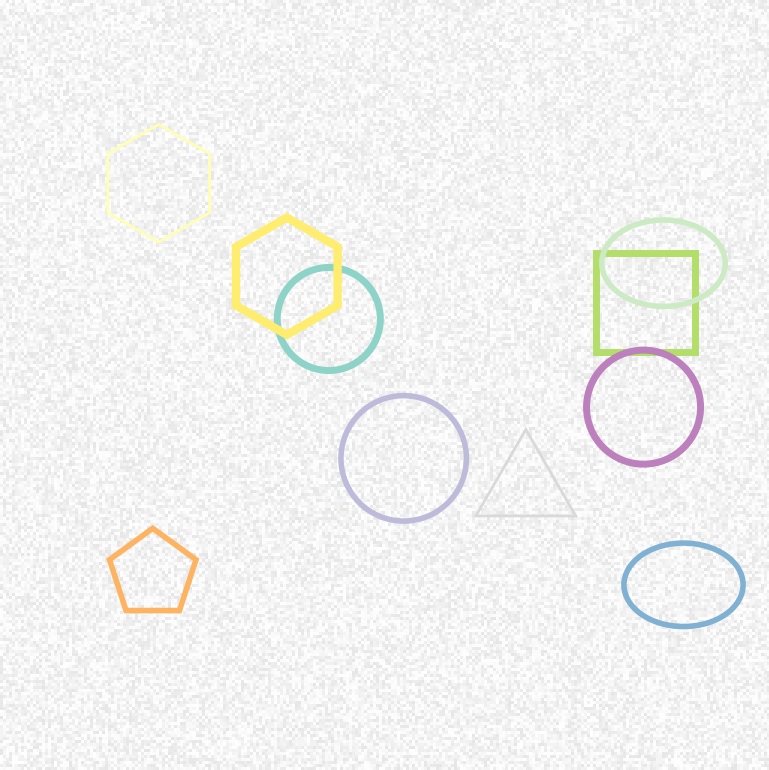[{"shape": "circle", "thickness": 2.5, "radius": 0.33, "center": [0.427, 0.586]}, {"shape": "hexagon", "thickness": 1, "radius": 0.38, "center": [0.206, 0.762]}, {"shape": "circle", "thickness": 2, "radius": 0.41, "center": [0.524, 0.405]}, {"shape": "oval", "thickness": 2, "radius": 0.39, "center": [0.888, 0.241]}, {"shape": "pentagon", "thickness": 2, "radius": 0.3, "center": [0.198, 0.255]}, {"shape": "square", "thickness": 2.5, "radius": 0.32, "center": [0.838, 0.607]}, {"shape": "triangle", "thickness": 1, "radius": 0.37, "center": [0.683, 0.367]}, {"shape": "circle", "thickness": 2.5, "radius": 0.37, "center": [0.836, 0.471]}, {"shape": "oval", "thickness": 2, "radius": 0.4, "center": [0.862, 0.658]}, {"shape": "hexagon", "thickness": 3, "radius": 0.38, "center": [0.372, 0.641]}]